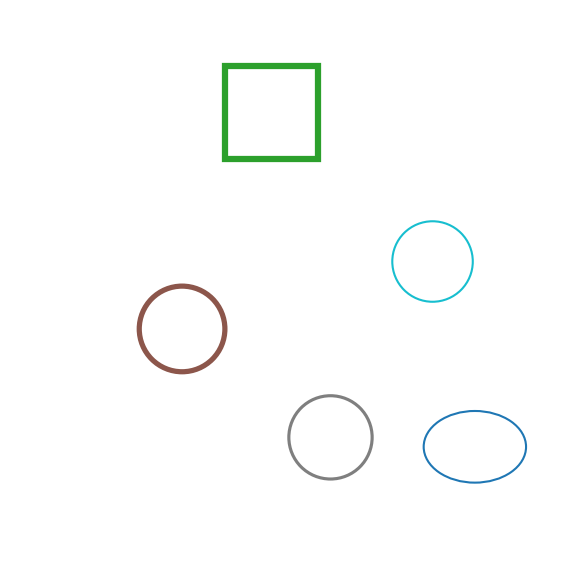[{"shape": "oval", "thickness": 1, "radius": 0.44, "center": [0.822, 0.225]}, {"shape": "square", "thickness": 3, "radius": 0.4, "center": [0.47, 0.805]}, {"shape": "circle", "thickness": 2.5, "radius": 0.37, "center": [0.315, 0.43]}, {"shape": "circle", "thickness": 1.5, "radius": 0.36, "center": [0.572, 0.242]}, {"shape": "circle", "thickness": 1, "radius": 0.35, "center": [0.749, 0.546]}]